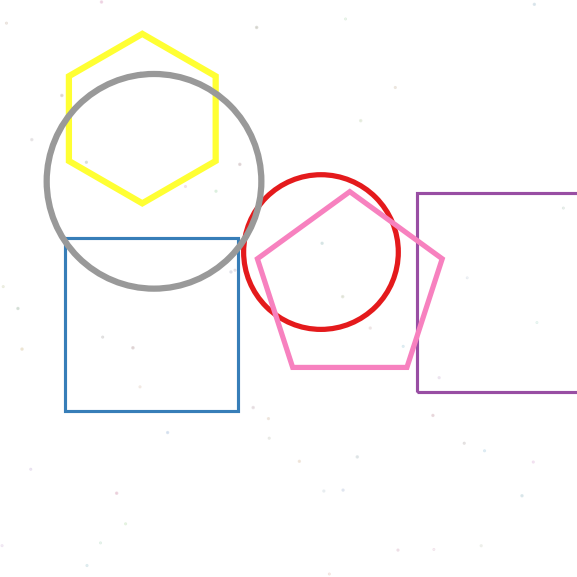[{"shape": "circle", "thickness": 2.5, "radius": 0.67, "center": [0.556, 0.563]}, {"shape": "square", "thickness": 1.5, "radius": 0.75, "center": [0.262, 0.438]}, {"shape": "square", "thickness": 1.5, "radius": 0.86, "center": [0.895, 0.493]}, {"shape": "hexagon", "thickness": 3, "radius": 0.73, "center": [0.246, 0.794]}, {"shape": "pentagon", "thickness": 2.5, "radius": 0.84, "center": [0.606, 0.499]}, {"shape": "circle", "thickness": 3, "radius": 0.93, "center": [0.267, 0.685]}]